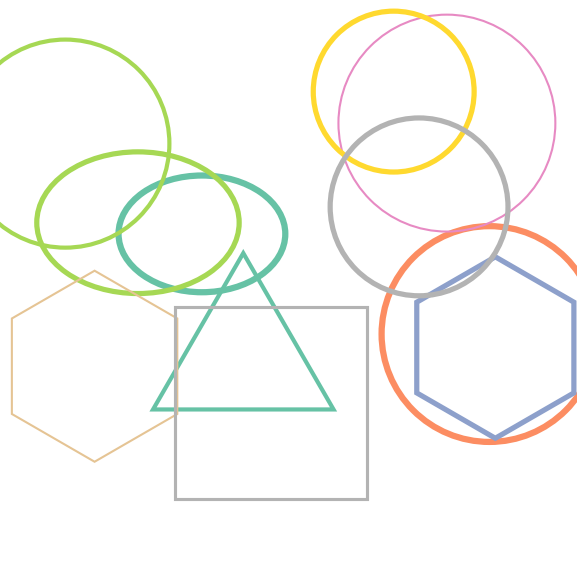[{"shape": "triangle", "thickness": 2, "radius": 0.9, "center": [0.421, 0.38]}, {"shape": "oval", "thickness": 3, "radius": 0.72, "center": [0.35, 0.594]}, {"shape": "circle", "thickness": 3, "radius": 0.93, "center": [0.848, 0.421]}, {"shape": "hexagon", "thickness": 2.5, "radius": 0.79, "center": [0.858, 0.397]}, {"shape": "circle", "thickness": 1, "radius": 0.94, "center": [0.774, 0.786]}, {"shape": "oval", "thickness": 2.5, "radius": 0.88, "center": [0.239, 0.614]}, {"shape": "circle", "thickness": 2, "radius": 0.9, "center": [0.113, 0.75]}, {"shape": "circle", "thickness": 2.5, "radius": 0.7, "center": [0.682, 0.841]}, {"shape": "hexagon", "thickness": 1, "radius": 0.83, "center": [0.164, 0.365]}, {"shape": "square", "thickness": 1.5, "radius": 0.83, "center": [0.469, 0.301]}, {"shape": "circle", "thickness": 2.5, "radius": 0.77, "center": [0.726, 0.641]}]